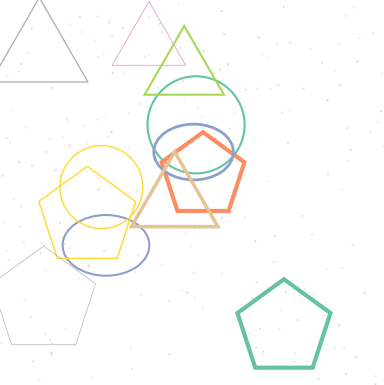[{"shape": "pentagon", "thickness": 3, "radius": 0.63, "center": [0.738, 0.148]}, {"shape": "circle", "thickness": 1.5, "radius": 0.63, "center": [0.509, 0.676]}, {"shape": "pentagon", "thickness": 3, "radius": 0.57, "center": [0.527, 0.544]}, {"shape": "oval", "thickness": 2, "radius": 0.52, "center": [0.503, 0.605]}, {"shape": "oval", "thickness": 1.5, "radius": 0.56, "center": [0.275, 0.363]}, {"shape": "triangle", "thickness": 0.5, "radius": 0.55, "center": [0.387, 0.886]}, {"shape": "triangle", "thickness": 1.5, "radius": 0.59, "center": [0.479, 0.814]}, {"shape": "pentagon", "thickness": 1, "radius": 0.66, "center": [0.227, 0.436]}, {"shape": "circle", "thickness": 1, "radius": 0.54, "center": [0.263, 0.514]}, {"shape": "triangle", "thickness": 2.5, "radius": 0.65, "center": [0.454, 0.476]}, {"shape": "triangle", "thickness": 1, "radius": 0.73, "center": [0.102, 0.86]}, {"shape": "pentagon", "thickness": 0.5, "radius": 0.71, "center": [0.113, 0.219]}]